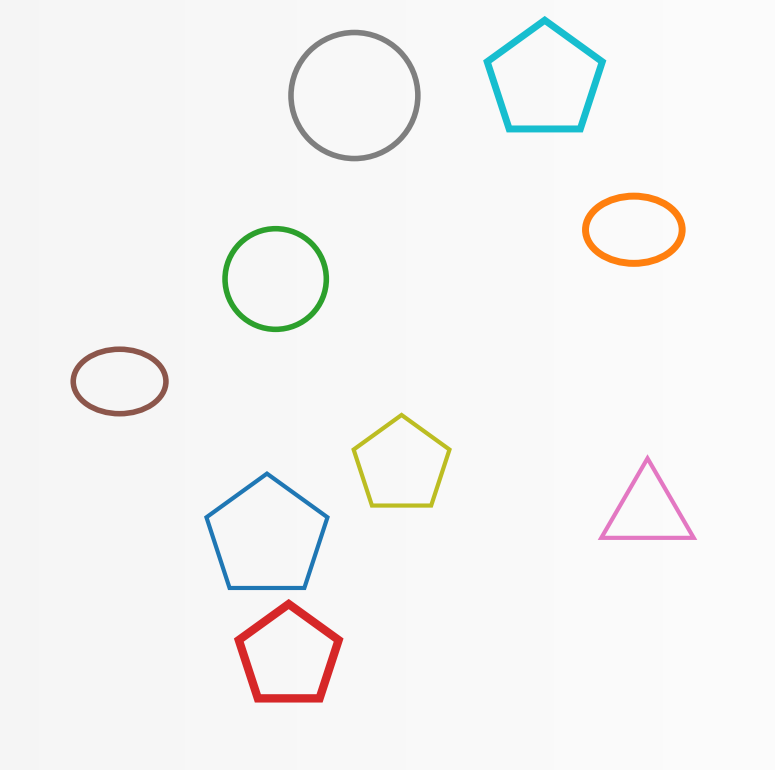[{"shape": "pentagon", "thickness": 1.5, "radius": 0.41, "center": [0.344, 0.303]}, {"shape": "oval", "thickness": 2.5, "radius": 0.31, "center": [0.818, 0.702]}, {"shape": "circle", "thickness": 2, "radius": 0.33, "center": [0.356, 0.638]}, {"shape": "pentagon", "thickness": 3, "radius": 0.34, "center": [0.373, 0.148]}, {"shape": "oval", "thickness": 2, "radius": 0.3, "center": [0.154, 0.505]}, {"shape": "triangle", "thickness": 1.5, "radius": 0.34, "center": [0.836, 0.336]}, {"shape": "circle", "thickness": 2, "radius": 0.41, "center": [0.457, 0.876]}, {"shape": "pentagon", "thickness": 1.5, "radius": 0.33, "center": [0.518, 0.396]}, {"shape": "pentagon", "thickness": 2.5, "radius": 0.39, "center": [0.703, 0.896]}]